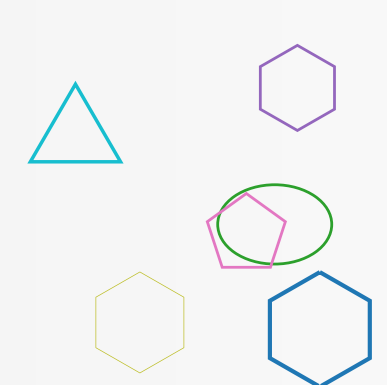[{"shape": "hexagon", "thickness": 3, "radius": 0.74, "center": [0.825, 0.144]}, {"shape": "oval", "thickness": 2, "radius": 0.74, "center": [0.709, 0.417]}, {"shape": "hexagon", "thickness": 2, "radius": 0.55, "center": [0.768, 0.772]}, {"shape": "pentagon", "thickness": 2, "radius": 0.53, "center": [0.636, 0.391]}, {"shape": "hexagon", "thickness": 0.5, "radius": 0.66, "center": [0.361, 0.162]}, {"shape": "triangle", "thickness": 2.5, "radius": 0.67, "center": [0.195, 0.647]}]